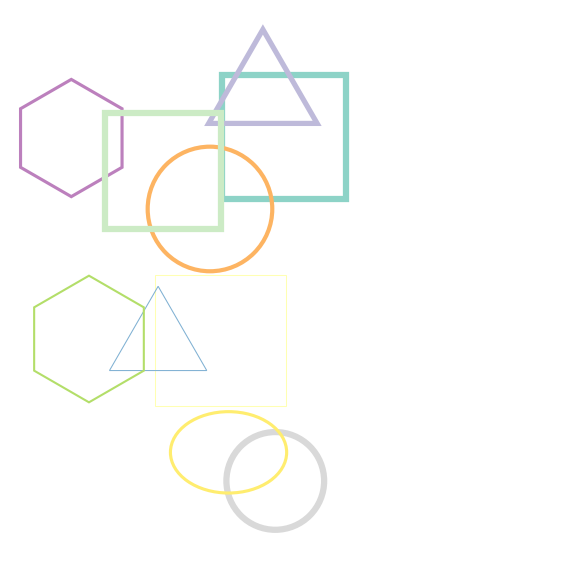[{"shape": "square", "thickness": 3, "radius": 0.54, "center": [0.491, 0.762]}, {"shape": "square", "thickness": 0.5, "radius": 0.57, "center": [0.382, 0.41]}, {"shape": "triangle", "thickness": 2.5, "radius": 0.54, "center": [0.455, 0.84]}, {"shape": "triangle", "thickness": 0.5, "radius": 0.49, "center": [0.274, 0.406]}, {"shape": "circle", "thickness": 2, "radius": 0.54, "center": [0.364, 0.637]}, {"shape": "hexagon", "thickness": 1, "radius": 0.55, "center": [0.154, 0.412]}, {"shape": "circle", "thickness": 3, "radius": 0.42, "center": [0.477, 0.166]}, {"shape": "hexagon", "thickness": 1.5, "radius": 0.51, "center": [0.123, 0.76]}, {"shape": "square", "thickness": 3, "radius": 0.5, "center": [0.283, 0.702]}, {"shape": "oval", "thickness": 1.5, "radius": 0.5, "center": [0.396, 0.216]}]